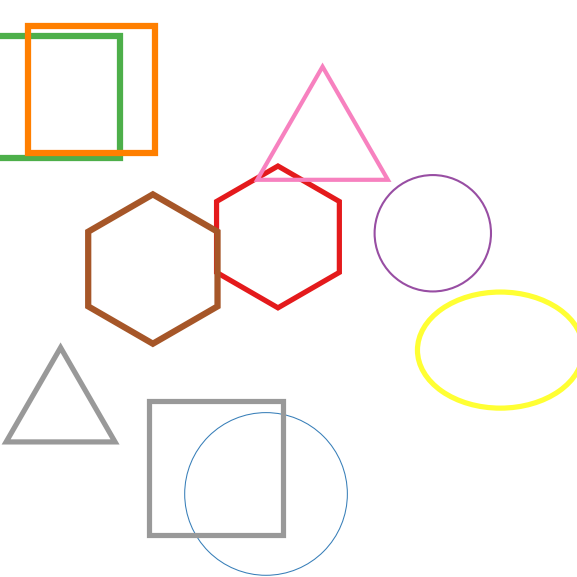[{"shape": "hexagon", "thickness": 2.5, "radius": 0.61, "center": [0.481, 0.589]}, {"shape": "circle", "thickness": 0.5, "radius": 0.7, "center": [0.461, 0.144]}, {"shape": "square", "thickness": 3, "radius": 0.53, "center": [0.102, 0.831]}, {"shape": "circle", "thickness": 1, "radius": 0.5, "center": [0.749, 0.595]}, {"shape": "square", "thickness": 3, "radius": 0.55, "center": [0.159, 0.845]}, {"shape": "oval", "thickness": 2.5, "radius": 0.72, "center": [0.866, 0.393]}, {"shape": "hexagon", "thickness": 3, "radius": 0.65, "center": [0.265, 0.533]}, {"shape": "triangle", "thickness": 2, "radius": 0.65, "center": [0.559, 0.753]}, {"shape": "triangle", "thickness": 2.5, "radius": 0.54, "center": [0.105, 0.288]}, {"shape": "square", "thickness": 2.5, "radius": 0.58, "center": [0.374, 0.189]}]